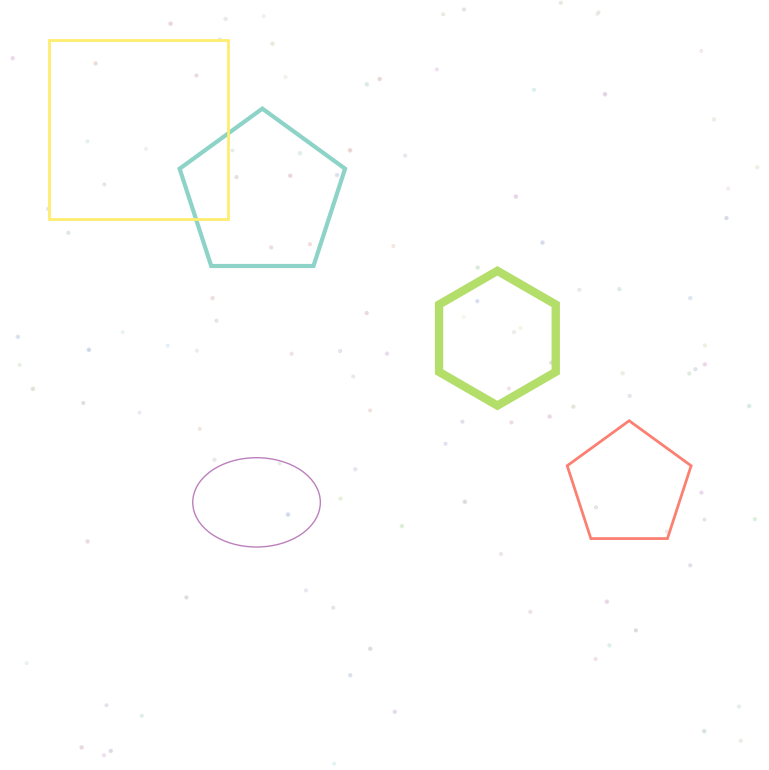[{"shape": "pentagon", "thickness": 1.5, "radius": 0.56, "center": [0.341, 0.746]}, {"shape": "pentagon", "thickness": 1, "radius": 0.42, "center": [0.817, 0.369]}, {"shape": "hexagon", "thickness": 3, "radius": 0.44, "center": [0.646, 0.561]}, {"shape": "oval", "thickness": 0.5, "radius": 0.41, "center": [0.333, 0.348]}, {"shape": "square", "thickness": 1, "radius": 0.58, "center": [0.18, 0.832]}]